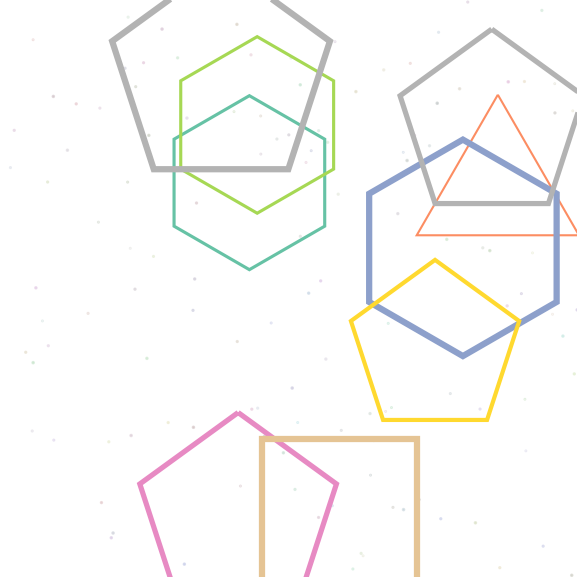[{"shape": "hexagon", "thickness": 1.5, "radius": 0.75, "center": [0.432, 0.683]}, {"shape": "triangle", "thickness": 1, "radius": 0.81, "center": [0.862, 0.673]}, {"shape": "hexagon", "thickness": 3, "radius": 0.94, "center": [0.802, 0.57]}, {"shape": "pentagon", "thickness": 2.5, "radius": 0.9, "center": [0.412, 0.106]}, {"shape": "hexagon", "thickness": 1.5, "radius": 0.76, "center": [0.445, 0.783]}, {"shape": "pentagon", "thickness": 2, "radius": 0.77, "center": [0.753, 0.396]}, {"shape": "square", "thickness": 3, "radius": 0.67, "center": [0.588, 0.105]}, {"shape": "pentagon", "thickness": 3, "radius": 0.99, "center": [0.383, 0.866]}, {"shape": "pentagon", "thickness": 2.5, "radius": 0.83, "center": [0.852, 0.782]}]